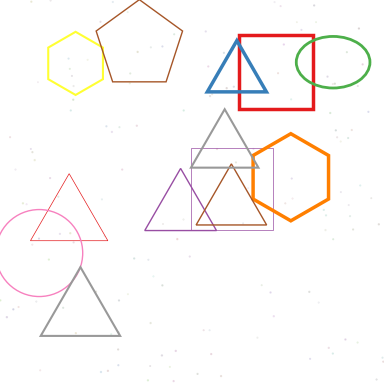[{"shape": "square", "thickness": 2.5, "radius": 0.48, "center": [0.718, 0.812]}, {"shape": "triangle", "thickness": 0.5, "radius": 0.58, "center": [0.18, 0.433]}, {"shape": "triangle", "thickness": 2.5, "radius": 0.44, "center": [0.615, 0.806]}, {"shape": "oval", "thickness": 2, "radius": 0.48, "center": [0.865, 0.838]}, {"shape": "square", "thickness": 0.5, "radius": 0.53, "center": [0.602, 0.51]}, {"shape": "triangle", "thickness": 1, "radius": 0.54, "center": [0.469, 0.455]}, {"shape": "hexagon", "thickness": 2.5, "radius": 0.57, "center": [0.755, 0.54]}, {"shape": "hexagon", "thickness": 1.5, "radius": 0.41, "center": [0.196, 0.835]}, {"shape": "pentagon", "thickness": 1, "radius": 0.59, "center": [0.362, 0.883]}, {"shape": "triangle", "thickness": 1, "radius": 0.53, "center": [0.601, 0.469]}, {"shape": "circle", "thickness": 1, "radius": 0.56, "center": [0.102, 0.343]}, {"shape": "triangle", "thickness": 1.5, "radius": 0.51, "center": [0.584, 0.615]}, {"shape": "triangle", "thickness": 1.5, "radius": 0.6, "center": [0.209, 0.187]}]